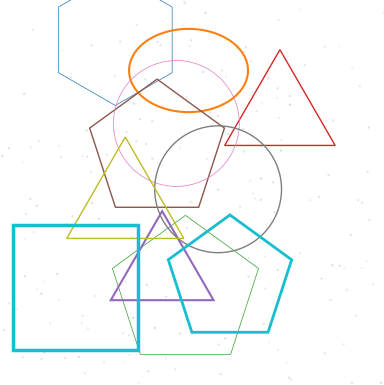[{"shape": "hexagon", "thickness": 0.5, "radius": 0.85, "center": [0.3, 0.897]}, {"shape": "oval", "thickness": 1.5, "radius": 0.77, "center": [0.49, 0.817]}, {"shape": "pentagon", "thickness": 0.5, "radius": 1.0, "center": [0.482, 0.241]}, {"shape": "triangle", "thickness": 1, "radius": 0.83, "center": [0.727, 0.705]}, {"shape": "triangle", "thickness": 1.5, "radius": 0.77, "center": [0.421, 0.297]}, {"shape": "pentagon", "thickness": 1, "radius": 0.92, "center": [0.408, 0.61]}, {"shape": "circle", "thickness": 0.5, "radius": 0.82, "center": [0.458, 0.679]}, {"shape": "circle", "thickness": 1, "radius": 0.82, "center": [0.567, 0.508]}, {"shape": "triangle", "thickness": 1, "radius": 0.88, "center": [0.325, 0.468]}, {"shape": "square", "thickness": 2.5, "radius": 0.81, "center": [0.197, 0.253]}, {"shape": "pentagon", "thickness": 2, "radius": 0.84, "center": [0.597, 0.273]}]